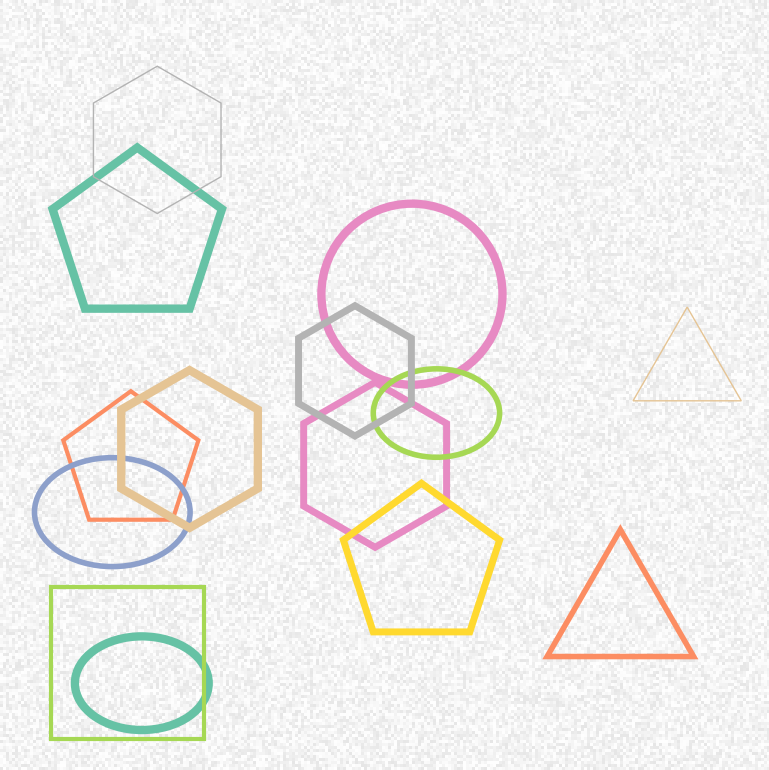[{"shape": "pentagon", "thickness": 3, "radius": 0.58, "center": [0.178, 0.693]}, {"shape": "oval", "thickness": 3, "radius": 0.43, "center": [0.184, 0.113]}, {"shape": "pentagon", "thickness": 1.5, "radius": 0.46, "center": [0.17, 0.4]}, {"shape": "triangle", "thickness": 2, "radius": 0.55, "center": [0.806, 0.202]}, {"shape": "oval", "thickness": 2, "radius": 0.51, "center": [0.146, 0.335]}, {"shape": "hexagon", "thickness": 2.5, "radius": 0.54, "center": [0.487, 0.396]}, {"shape": "circle", "thickness": 3, "radius": 0.59, "center": [0.535, 0.618]}, {"shape": "oval", "thickness": 2, "radius": 0.41, "center": [0.567, 0.464]}, {"shape": "square", "thickness": 1.5, "radius": 0.5, "center": [0.165, 0.139]}, {"shape": "pentagon", "thickness": 2.5, "radius": 0.53, "center": [0.547, 0.266]}, {"shape": "hexagon", "thickness": 3, "radius": 0.51, "center": [0.246, 0.417]}, {"shape": "triangle", "thickness": 0.5, "radius": 0.41, "center": [0.892, 0.52]}, {"shape": "hexagon", "thickness": 2.5, "radius": 0.42, "center": [0.461, 0.518]}, {"shape": "hexagon", "thickness": 0.5, "radius": 0.48, "center": [0.204, 0.818]}]